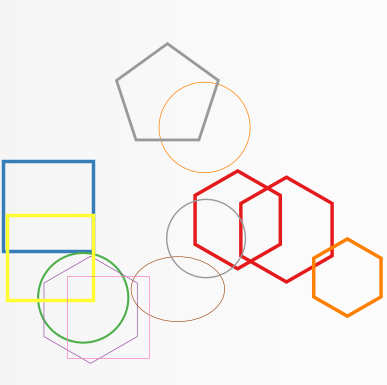[{"shape": "hexagon", "thickness": 2.5, "radius": 0.63, "center": [0.613, 0.429]}, {"shape": "hexagon", "thickness": 2.5, "radius": 0.68, "center": [0.739, 0.404]}, {"shape": "square", "thickness": 2.5, "radius": 0.58, "center": [0.123, 0.465]}, {"shape": "circle", "thickness": 1.5, "radius": 0.58, "center": [0.215, 0.226]}, {"shape": "hexagon", "thickness": 0.5, "radius": 0.7, "center": [0.234, 0.195]}, {"shape": "hexagon", "thickness": 2.5, "radius": 0.5, "center": [0.896, 0.279]}, {"shape": "circle", "thickness": 0.5, "radius": 0.59, "center": [0.528, 0.669]}, {"shape": "square", "thickness": 2.5, "radius": 0.55, "center": [0.129, 0.331]}, {"shape": "oval", "thickness": 0.5, "radius": 0.6, "center": [0.459, 0.249]}, {"shape": "square", "thickness": 0.5, "radius": 0.53, "center": [0.278, 0.176]}, {"shape": "pentagon", "thickness": 2, "radius": 0.69, "center": [0.432, 0.748]}, {"shape": "circle", "thickness": 1, "radius": 0.51, "center": [0.532, 0.38]}]